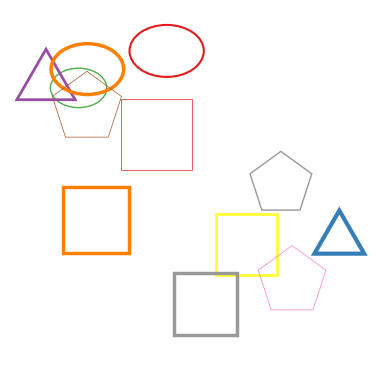[{"shape": "oval", "thickness": 1.5, "radius": 0.48, "center": [0.433, 0.868]}, {"shape": "square", "thickness": 0.5, "radius": 0.46, "center": [0.407, 0.65]}, {"shape": "triangle", "thickness": 3, "radius": 0.37, "center": [0.881, 0.378]}, {"shape": "oval", "thickness": 1, "radius": 0.37, "center": [0.204, 0.772]}, {"shape": "triangle", "thickness": 2, "radius": 0.44, "center": [0.119, 0.785]}, {"shape": "square", "thickness": 2.5, "radius": 0.42, "center": [0.249, 0.429]}, {"shape": "oval", "thickness": 2.5, "radius": 0.47, "center": [0.227, 0.821]}, {"shape": "square", "thickness": 2, "radius": 0.4, "center": [0.641, 0.365]}, {"shape": "pentagon", "thickness": 0.5, "radius": 0.47, "center": [0.226, 0.72]}, {"shape": "pentagon", "thickness": 0.5, "radius": 0.46, "center": [0.759, 0.27]}, {"shape": "square", "thickness": 2.5, "radius": 0.41, "center": [0.534, 0.21]}, {"shape": "pentagon", "thickness": 1, "radius": 0.42, "center": [0.73, 0.523]}]